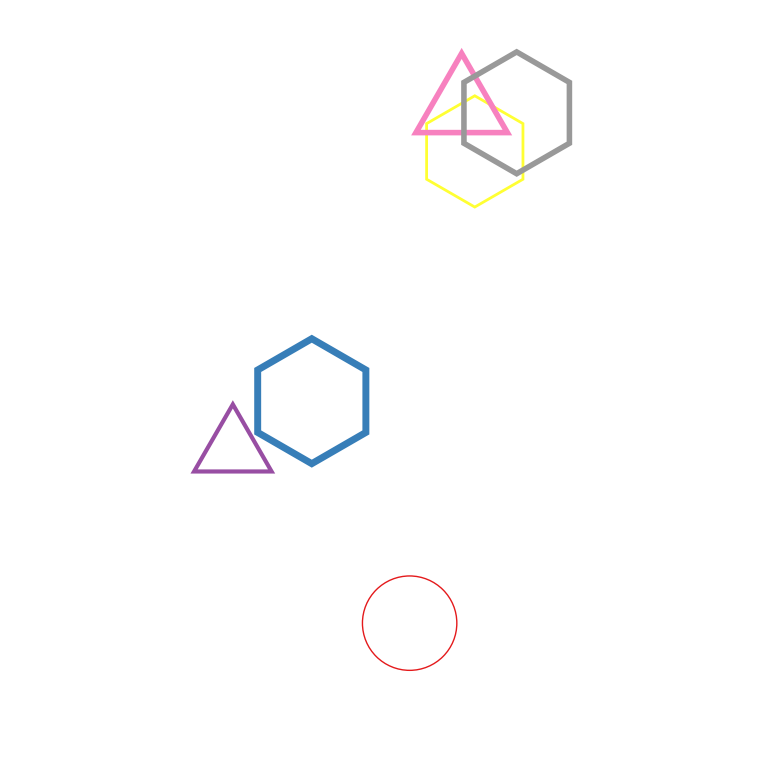[{"shape": "circle", "thickness": 0.5, "radius": 0.31, "center": [0.532, 0.191]}, {"shape": "hexagon", "thickness": 2.5, "radius": 0.41, "center": [0.405, 0.479]}, {"shape": "triangle", "thickness": 1.5, "radius": 0.29, "center": [0.302, 0.417]}, {"shape": "hexagon", "thickness": 1, "radius": 0.36, "center": [0.617, 0.803]}, {"shape": "triangle", "thickness": 2, "radius": 0.34, "center": [0.6, 0.862]}, {"shape": "hexagon", "thickness": 2, "radius": 0.4, "center": [0.671, 0.853]}]